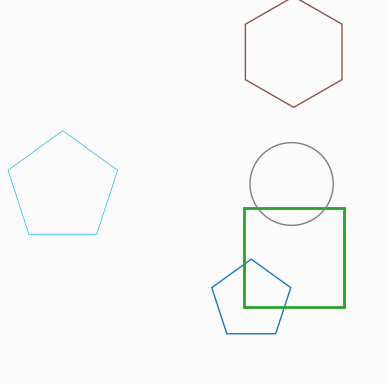[{"shape": "pentagon", "thickness": 1, "radius": 0.54, "center": [0.648, 0.22]}, {"shape": "square", "thickness": 2, "radius": 0.64, "center": [0.759, 0.33]}, {"shape": "hexagon", "thickness": 1, "radius": 0.72, "center": [0.758, 0.865]}, {"shape": "circle", "thickness": 1, "radius": 0.54, "center": [0.753, 0.522]}, {"shape": "pentagon", "thickness": 0.5, "radius": 0.74, "center": [0.162, 0.512]}]